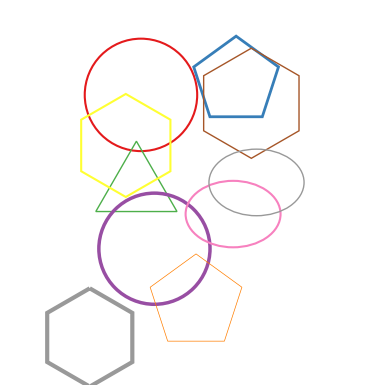[{"shape": "circle", "thickness": 1.5, "radius": 0.73, "center": [0.366, 0.754]}, {"shape": "pentagon", "thickness": 2, "radius": 0.58, "center": [0.613, 0.79]}, {"shape": "triangle", "thickness": 1, "radius": 0.61, "center": [0.354, 0.511]}, {"shape": "circle", "thickness": 2.5, "radius": 0.72, "center": [0.401, 0.354]}, {"shape": "pentagon", "thickness": 0.5, "radius": 0.63, "center": [0.509, 0.215]}, {"shape": "hexagon", "thickness": 1.5, "radius": 0.67, "center": [0.327, 0.622]}, {"shape": "hexagon", "thickness": 1, "radius": 0.72, "center": [0.653, 0.732]}, {"shape": "oval", "thickness": 1.5, "radius": 0.62, "center": [0.605, 0.444]}, {"shape": "hexagon", "thickness": 3, "radius": 0.64, "center": [0.233, 0.123]}, {"shape": "oval", "thickness": 1, "radius": 0.62, "center": [0.666, 0.526]}]